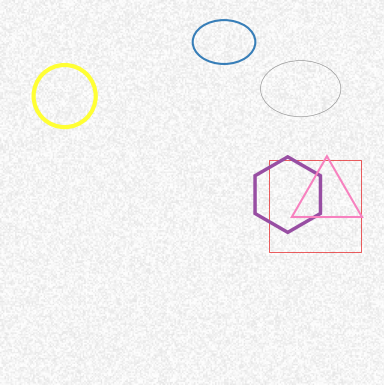[{"shape": "square", "thickness": 0.5, "radius": 0.6, "center": [0.819, 0.465]}, {"shape": "oval", "thickness": 1.5, "radius": 0.41, "center": [0.582, 0.891]}, {"shape": "hexagon", "thickness": 2.5, "radius": 0.49, "center": [0.747, 0.495]}, {"shape": "circle", "thickness": 3, "radius": 0.4, "center": [0.168, 0.75]}, {"shape": "triangle", "thickness": 1.5, "radius": 0.53, "center": [0.849, 0.489]}, {"shape": "oval", "thickness": 0.5, "radius": 0.52, "center": [0.781, 0.77]}]